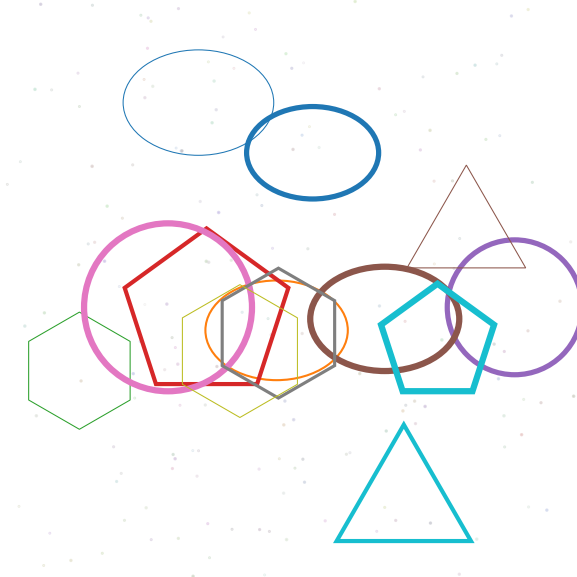[{"shape": "oval", "thickness": 0.5, "radius": 0.65, "center": [0.344, 0.821]}, {"shape": "oval", "thickness": 2.5, "radius": 0.57, "center": [0.541, 0.735]}, {"shape": "oval", "thickness": 1, "radius": 0.62, "center": [0.479, 0.427]}, {"shape": "hexagon", "thickness": 0.5, "radius": 0.51, "center": [0.137, 0.357]}, {"shape": "pentagon", "thickness": 2, "radius": 0.75, "center": [0.358, 0.455]}, {"shape": "circle", "thickness": 2.5, "radius": 0.58, "center": [0.891, 0.467]}, {"shape": "oval", "thickness": 3, "radius": 0.65, "center": [0.666, 0.447]}, {"shape": "triangle", "thickness": 0.5, "radius": 0.59, "center": [0.808, 0.595]}, {"shape": "circle", "thickness": 3, "radius": 0.73, "center": [0.291, 0.467]}, {"shape": "hexagon", "thickness": 1.5, "radius": 0.56, "center": [0.482, 0.422]}, {"shape": "hexagon", "thickness": 0.5, "radius": 0.58, "center": [0.415, 0.391]}, {"shape": "triangle", "thickness": 2, "radius": 0.67, "center": [0.699, 0.129]}, {"shape": "pentagon", "thickness": 3, "radius": 0.51, "center": [0.758, 0.405]}]